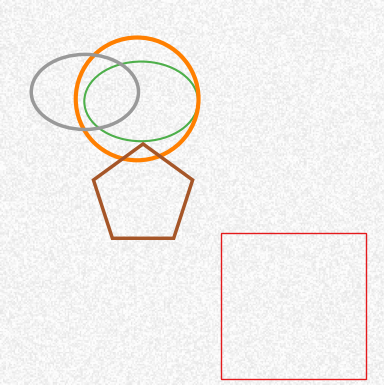[{"shape": "square", "thickness": 1, "radius": 0.95, "center": [0.762, 0.205]}, {"shape": "oval", "thickness": 1.5, "radius": 0.74, "center": [0.367, 0.737]}, {"shape": "circle", "thickness": 3, "radius": 0.8, "center": [0.356, 0.743]}, {"shape": "pentagon", "thickness": 2.5, "radius": 0.68, "center": [0.372, 0.491]}, {"shape": "oval", "thickness": 2.5, "radius": 0.7, "center": [0.22, 0.761]}]